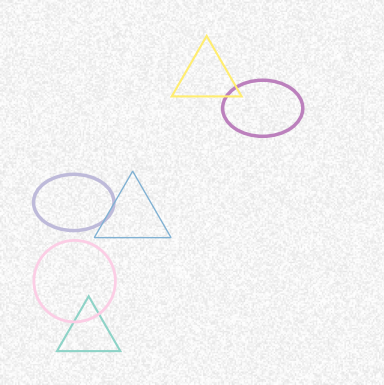[{"shape": "triangle", "thickness": 1.5, "radius": 0.48, "center": [0.23, 0.136]}, {"shape": "oval", "thickness": 2.5, "radius": 0.52, "center": [0.192, 0.474]}, {"shape": "triangle", "thickness": 1, "radius": 0.58, "center": [0.345, 0.44]}, {"shape": "circle", "thickness": 2, "radius": 0.53, "center": [0.194, 0.27]}, {"shape": "oval", "thickness": 2.5, "radius": 0.52, "center": [0.682, 0.719]}, {"shape": "triangle", "thickness": 1.5, "radius": 0.52, "center": [0.537, 0.802]}]